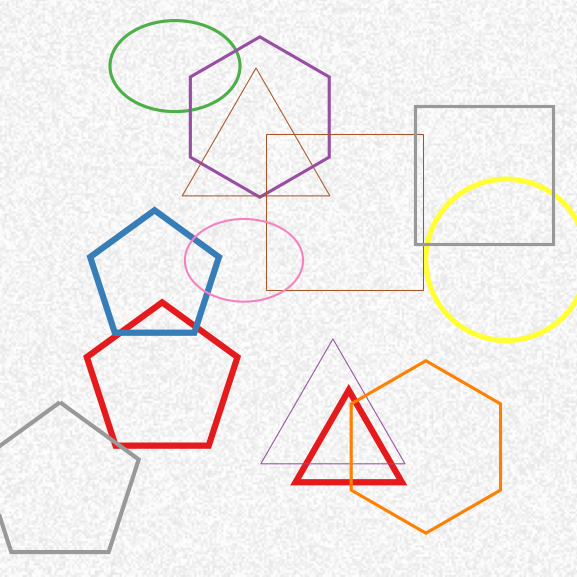[{"shape": "pentagon", "thickness": 3, "radius": 0.69, "center": [0.281, 0.338]}, {"shape": "triangle", "thickness": 3, "radius": 0.53, "center": [0.604, 0.217]}, {"shape": "pentagon", "thickness": 3, "radius": 0.59, "center": [0.268, 0.518]}, {"shape": "oval", "thickness": 1.5, "radius": 0.56, "center": [0.303, 0.885]}, {"shape": "hexagon", "thickness": 1.5, "radius": 0.69, "center": [0.45, 0.796]}, {"shape": "triangle", "thickness": 0.5, "radius": 0.72, "center": [0.576, 0.268]}, {"shape": "hexagon", "thickness": 1.5, "radius": 0.75, "center": [0.737, 0.225]}, {"shape": "circle", "thickness": 2.5, "radius": 0.7, "center": [0.877, 0.549]}, {"shape": "square", "thickness": 0.5, "radius": 0.68, "center": [0.597, 0.631]}, {"shape": "triangle", "thickness": 0.5, "radius": 0.74, "center": [0.443, 0.734]}, {"shape": "oval", "thickness": 1, "radius": 0.51, "center": [0.422, 0.548]}, {"shape": "pentagon", "thickness": 2, "radius": 0.72, "center": [0.104, 0.159]}, {"shape": "square", "thickness": 1.5, "radius": 0.6, "center": [0.837, 0.696]}]